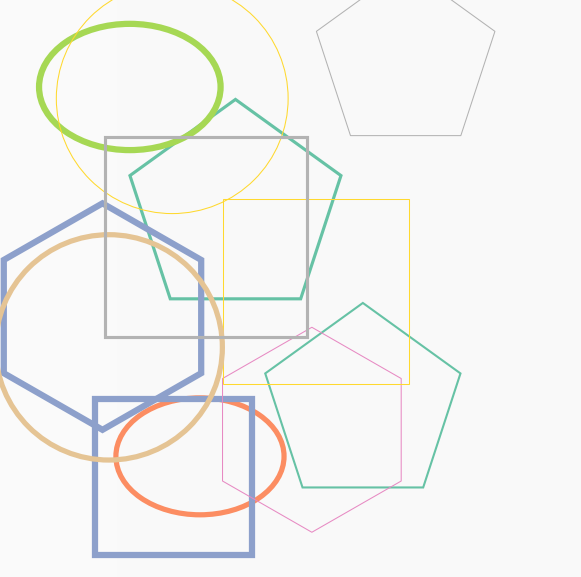[{"shape": "pentagon", "thickness": 1, "radius": 0.88, "center": [0.624, 0.298]}, {"shape": "pentagon", "thickness": 1.5, "radius": 0.95, "center": [0.405, 0.636]}, {"shape": "oval", "thickness": 2.5, "radius": 0.72, "center": [0.344, 0.209]}, {"shape": "hexagon", "thickness": 3, "radius": 0.98, "center": [0.176, 0.451]}, {"shape": "square", "thickness": 3, "radius": 0.67, "center": [0.299, 0.173]}, {"shape": "hexagon", "thickness": 0.5, "radius": 0.89, "center": [0.537, 0.255]}, {"shape": "oval", "thickness": 3, "radius": 0.78, "center": [0.223, 0.849]}, {"shape": "circle", "thickness": 0.5, "radius": 1.0, "center": [0.296, 0.829]}, {"shape": "square", "thickness": 0.5, "radius": 0.8, "center": [0.544, 0.495]}, {"shape": "circle", "thickness": 2.5, "radius": 0.98, "center": [0.187, 0.398]}, {"shape": "square", "thickness": 1.5, "radius": 0.87, "center": [0.354, 0.589]}, {"shape": "pentagon", "thickness": 0.5, "radius": 0.81, "center": [0.698, 0.895]}]